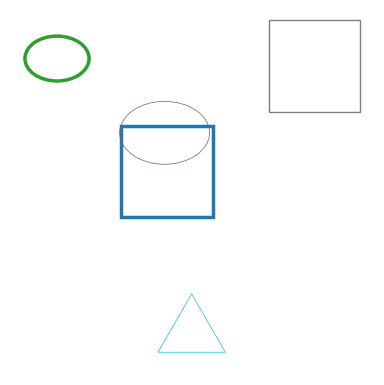[{"shape": "square", "thickness": 2.5, "radius": 0.59, "center": [0.434, 0.554]}, {"shape": "oval", "thickness": 2.5, "radius": 0.42, "center": [0.148, 0.848]}, {"shape": "oval", "thickness": 0.5, "radius": 0.58, "center": [0.427, 0.655]}, {"shape": "square", "thickness": 1, "radius": 0.6, "center": [0.817, 0.829]}, {"shape": "triangle", "thickness": 0.5, "radius": 0.5, "center": [0.498, 0.136]}]